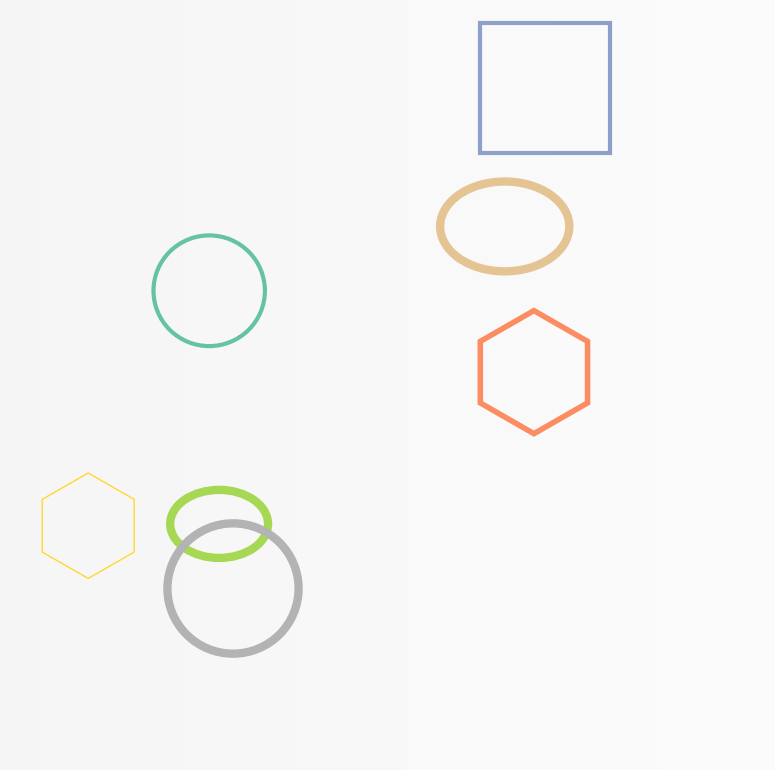[{"shape": "circle", "thickness": 1.5, "radius": 0.36, "center": [0.27, 0.622]}, {"shape": "hexagon", "thickness": 2, "radius": 0.4, "center": [0.689, 0.517]}, {"shape": "square", "thickness": 1.5, "radius": 0.42, "center": [0.704, 0.886]}, {"shape": "oval", "thickness": 3, "radius": 0.32, "center": [0.283, 0.32]}, {"shape": "hexagon", "thickness": 0.5, "radius": 0.34, "center": [0.114, 0.317]}, {"shape": "oval", "thickness": 3, "radius": 0.42, "center": [0.651, 0.706]}, {"shape": "circle", "thickness": 3, "radius": 0.42, "center": [0.301, 0.236]}]